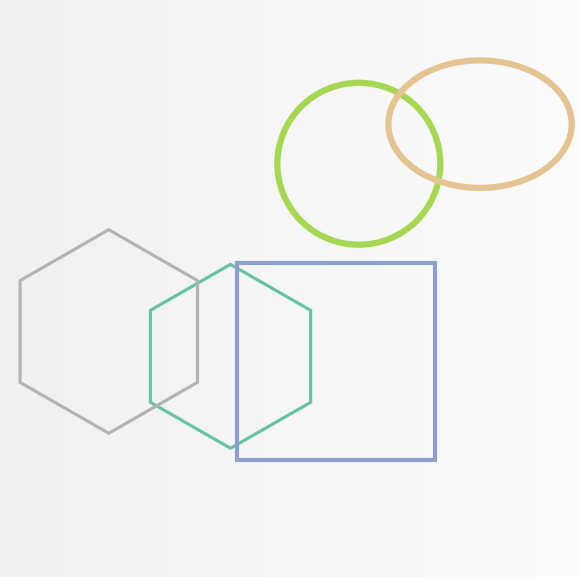[{"shape": "hexagon", "thickness": 1.5, "radius": 0.8, "center": [0.397, 0.382]}, {"shape": "square", "thickness": 2, "radius": 0.85, "center": [0.577, 0.373]}, {"shape": "circle", "thickness": 3, "radius": 0.7, "center": [0.617, 0.716]}, {"shape": "oval", "thickness": 3, "radius": 0.79, "center": [0.826, 0.784]}, {"shape": "hexagon", "thickness": 1.5, "radius": 0.88, "center": [0.187, 0.425]}]